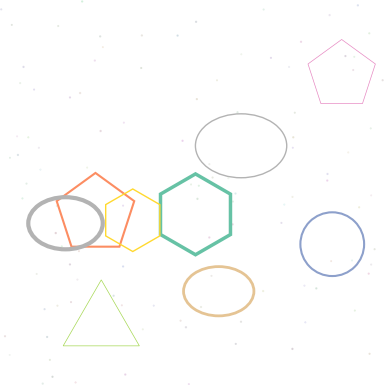[{"shape": "hexagon", "thickness": 2.5, "radius": 0.52, "center": [0.508, 0.443]}, {"shape": "pentagon", "thickness": 1.5, "radius": 0.53, "center": [0.248, 0.445]}, {"shape": "circle", "thickness": 1.5, "radius": 0.41, "center": [0.863, 0.366]}, {"shape": "pentagon", "thickness": 0.5, "radius": 0.46, "center": [0.887, 0.805]}, {"shape": "triangle", "thickness": 0.5, "radius": 0.57, "center": [0.263, 0.159]}, {"shape": "hexagon", "thickness": 1, "radius": 0.41, "center": [0.345, 0.428]}, {"shape": "oval", "thickness": 2, "radius": 0.46, "center": [0.568, 0.244]}, {"shape": "oval", "thickness": 3, "radius": 0.48, "center": [0.17, 0.42]}, {"shape": "oval", "thickness": 1, "radius": 0.59, "center": [0.626, 0.621]}]